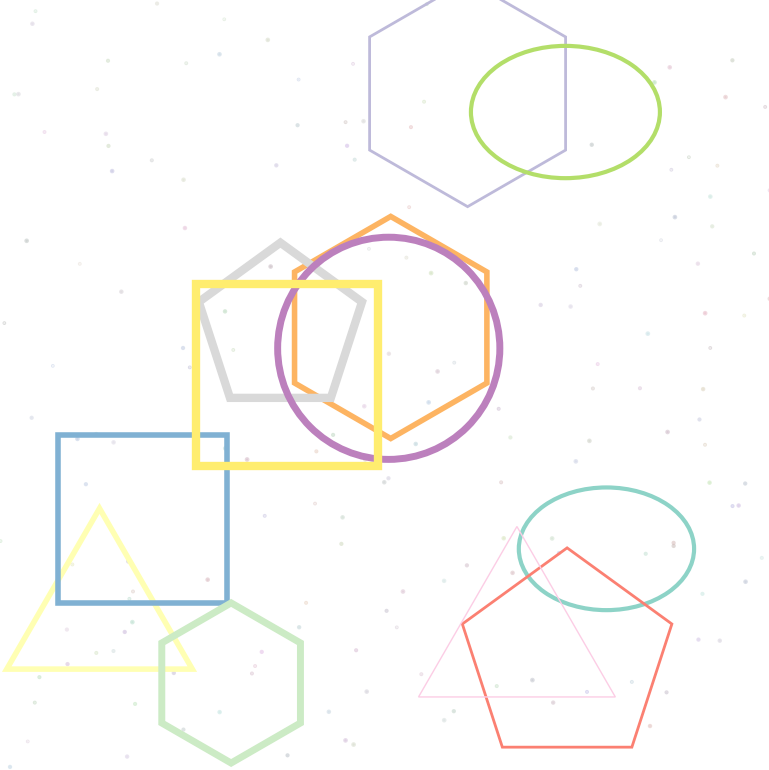[{"shape": "oval", "thickness": 1.5, "radius": 0.57, "center": [0.788, 0.287]}, {"shape": "triangle", "thickness": 2, "radius": 0.7, "center": [0.129, 0.201]}, {"shape": "hexagon", "thickness": 1, "radius": 0.73, "center": [0.607, 0.879]}, {"shape": "pentagon", "thickness": 1, "radius": 0.72, "center": [0.737, 0.145]}, {"shape": "square", "thickness": 2, "radius": 0.55, "center": [0.185, 0.326]}, {"shape": "hexagon", "thickness": 2, "radius": 0.72, "center": [0.507, 0.575]}, {"shape": "oval", "thickness": 1.5, "radius": 0.61, "center": [0.734, 0.855]}, {"shape": "triangle", "thickness": 0.5, "radius": 0.74, "center": [0.671, 0.169]}, {"shape": "pentagon", "thickness": 3, "radius": 0.56, "center": [0.364, 0.573]}, {"shape": "circle", "thickness": 2.5, "radius": 0.72, "center": [0.505, 0.548]}, {"shape": "hexagon", "thickness": 2.5, "radius": 0.52, "center": [0.3, 0.113]}, {"shape": "square", "thickness": 3, "radius": 0.59, "center": [0.373, 0.513]}]